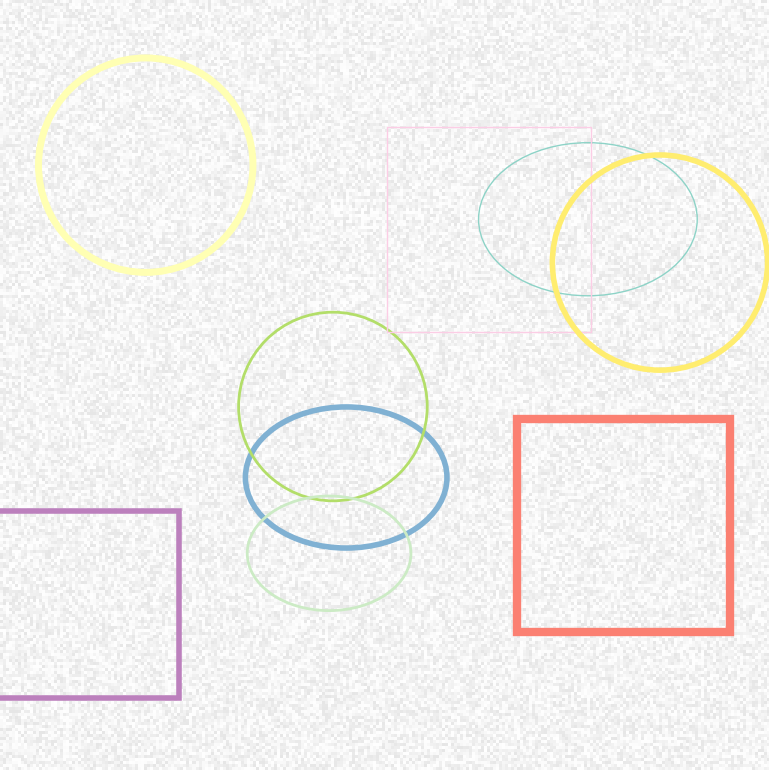[{"shape": "oval", "thickness": 0.5, "radius": 0.71, "center": [0.764, 0.715]}, {"shape": "circle", "thickness": 2.5, "radius": 0.7, "center": [0.189, 0.786]}, {"shape": "square", "thickness": 3, "radius": 0.69, "center": [0.81, 0.317]}, {"shape": "oval", "thickness": 2, "radius": 0.65, "center": [0.45, 0.38]}, {"shape": "circle", "thickness": 1, "radius": 0.61, "center": [0.432, 0.472]}, {"shape": "square", "thickness": 0.5, "radius": 0.66, "center": [0.635, 0.702]}, {"shape": "square", "thickness": 2, "radius": 0.61, "center": [0.111, 0.215]}, {"shape": "oval", "thickness": 1, "radius": 0.53, "center": [0.427, 0.281]}, {"shape": "circle", "thickness": 2, "radius": 0.7, "center": [0.857, 0.659]}]